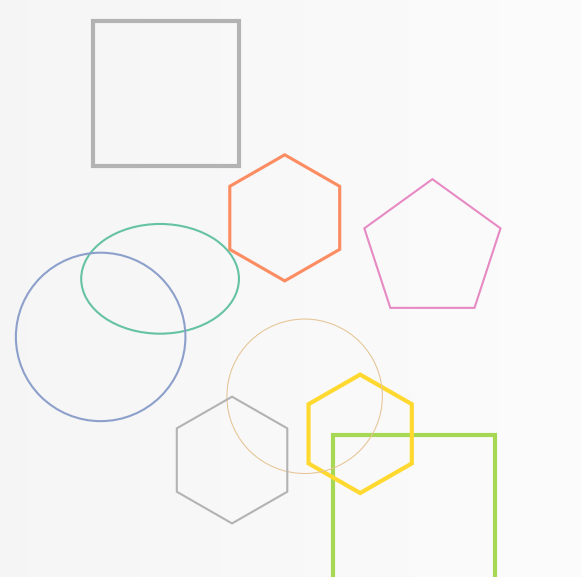[{"shape": "oval", "thickness": 1, "radius": 0.68, "center": [0.275, 0.516]}, {"shape": "hexagon", "thickness": 1.5, "radius": 0.55, "center": [0.49, 0.622]}, {"shape": "circle", "thickness": 1, "radius": 0.73, "center": [0.173, 0.416]}, {"shape": "pentagon", "thickness": 1, "radius": 0.62, "center": [0.744, 0.566]}, {"shape": "square", "thickness": 2, "radius": 0.7, "center": [0.712, 0.106]}, {"shape": "hexagon", "thickness": 2, "radius": 0.51, "center": [0.62, 0.248]}, {"shape": "circle", "thickness": 0.5, "radius": 0.67, "center": [0.524, 0.313]}, {"shape": "hexagon", "thickness": 1, "radius": 0.55, "center": [0.399, 0.202]}, {"shape": "square", "thickness": 2, "radius": 0.63, "center": [0.286, 0.837]}]